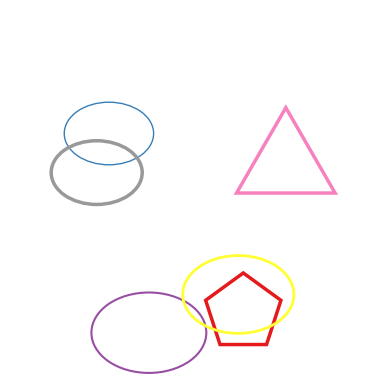[{"shape": "pentagon", "thickness": 2.5, "radius": 0.51, "center": [0.632, 0.188]}, {"shape": "oval", "thickness": 1, "radius": 0.58, "center": [0.283, 0.653]}, {"shape": "oval", "thickness": 1.5, "radius": 0.75, "center": [0.387, 0.136]}, {"shape": "oval", "thickness": 2, "radius": 0.72, "center": [0.619, 0.235]}, {"shape": "triangle", "thickness": 2.5, "radius": 0.74, "center": [0.742, 0.572]}, {"shape": "oval", "thickness": 2.5, "radius": 0.59, "center": [0.251, 0.552]}]